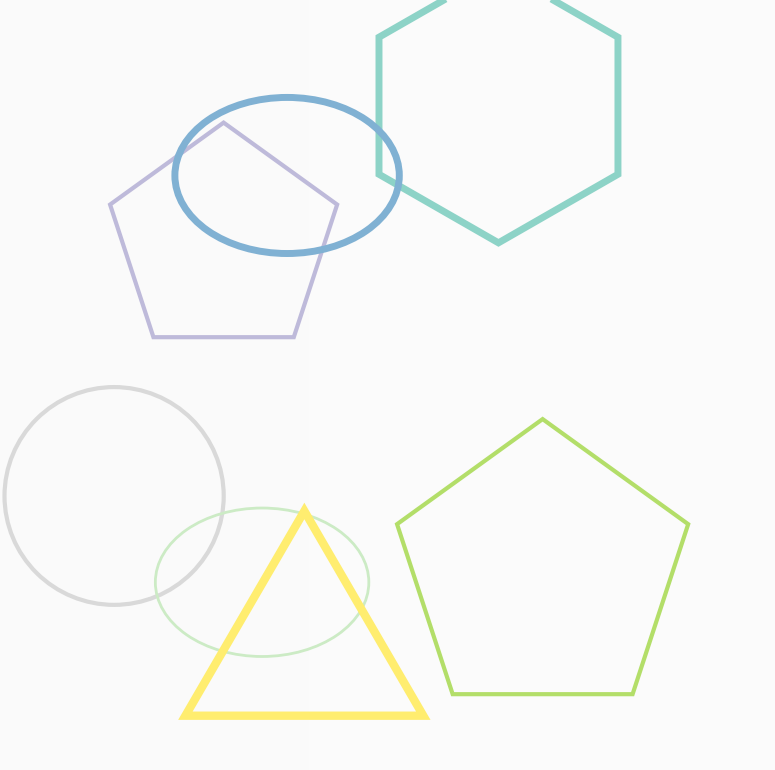[{"shape": "hexagon", "thickness": 2.5, "radius": 0.89, "center": [0.643, 0.863]}, {"shape": "pentagon", "thickness": 1.5, "radius": 0.77, "center": [0.289, 0.687]}, {"shape": "oval", "thickness": 2.5, "radius": 0.72, "center": [0.37, 0.772]}, {"shape": "pentagon", "thickness": 1.5, "radius": 0.99, "center": [0.7, 0.258]}, {"shape": "circle", "thickness": 1.5, "radius": 0.71, "center": [0.147, 0.356]}, {"shape": "oval", "thickness": 1, "radius": 0.69, "center": [0.338, 0.244]}, {"shape": "triangle", "thickness": 3, "radius": 0.89, "center": [0.393, 0.159]}]